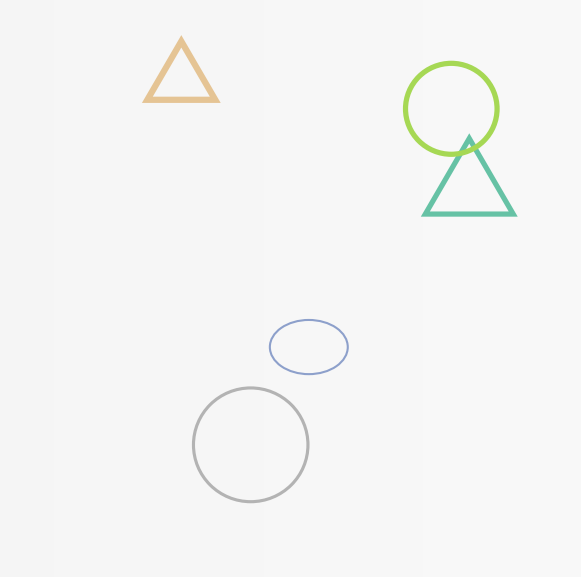[{"shape": "triangle", "thickness": 2.5, "radius": 0.44, "center": [0.807, 0.672]}, {"shape": "oval", "thickness": 1, "radius": 0.34, "center": [0.531, 0.398]}, {"shape": "circle", "thickness": 2.5, "radius": 0.39, "center": [0.776, 0.811]}, {"shape": "triangle", "thickness": 3, "radius": 0.34, "center": [0.312, 0.86]}, {"shape": "circle", "thickness": 1.5, "radius": 0.49, "center": [0.431, 0.229]}]